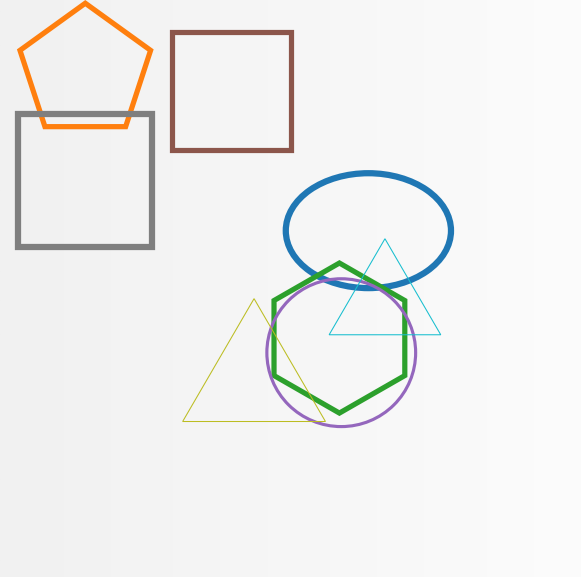[{"shape": "oval", "thickness": 3, "radius": 0.71, "center": [0.634, 0.6]}, {"shape": "pentagon", "thickness": 2.5, "radius": 0.59, "center": [0.147, 0.875]}, {"shape": "hexagon", "thickness": 2.5, "radius": 0.65, "center": [0.584, 0.414]}, {"shape": "circle", "thickness": 1.5, "radius": 0.64, "center": [0.587, 0.388]}, {"shape": "square", "thickness": 2.5, "radius": 0.51, "center": [0.398, 0.842]}, {"shape": "square", "thickness": 3, "radius": 0.57, "center": [0.146, 0.687]}, {"shape": "triangle", "thickness": 0.5, "radius": 0.71, "center": [0.437, 0.34]}, {"shape": "triangle", "thickness": 0.5, "radius": 0.55, "center": [0.662, 0.475]}]